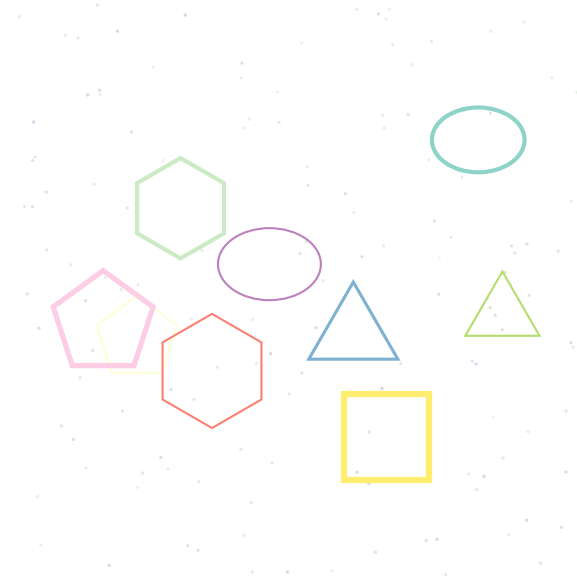[{"shape": "oval", "thickness": 2, "radius": 0.4, "center": [0.828, 0.757]}, {"shape": "pentagon", "thickness": 0.5, "radius": 0.37, "center": [0.237, 0.413]}, {"shape": "hexagon", "thickness": 1, "radius": 0.49, "center": [0.367, 0.357]}, {"shape": "triangle", "thickness": 1.5, "radius": 0.45, "center": [0.612, 0.422]}, {"shape": "triangle", "thickness": 1, "radius": 0.37, "center": [0.87, 0.455]}, {"shape": "pentagon", "thickness": 2.5, "radius": 0.45, "center": [0.179, 0.44]}, {"shape": "oval", "thickness": 1, "radius": 0.45, "center": [0.467, 0.542]}, {"shape": "hexagon", "thickness": 2, "radius": 0.43, "center": [0.313, 0.639]}, {"shape": "square", "thickness": 3, "radius": 0.37, "center": [0.669, 0.243]}]